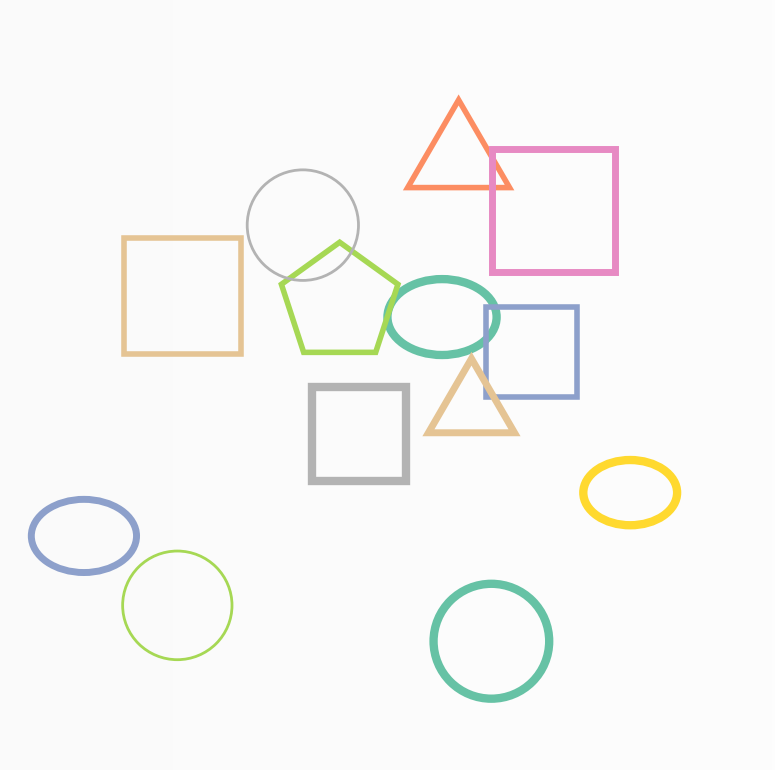[{"shape": "circle", "thickness": 3, "radius": 0.37, "center": [0.634, 0.167]}, {"shape": "oval", "thickness": 3, "radius": 0.35, "center": [0.57, 0.588]}, {"shape": "triangle", "thickness": 2, "radius": 0.38, "center": [0.592, 0.794]}, {"shape": "oval", "thickness": 2.5, "radius": 0.34, "center": [0.108, 0.304]}, {"shape": "square", "thickness": 2, "radius": 0.29, "center": [0.685, 0.543]}, {"shape": "square", "thickness": 2.5, "radius": 0.4, "center": [0.714, 0.727]}, {"shape": "pentagon", "thickness": 2, "radius": 0.4, "center": [0.438, 0.606]}, {"shape": "circle", "thickness": 1, "radius": 0.35, "center": [0.229, 0.214]}, {"shape": "oval", "thickness": 3, "radius": 0.3, "center": [0.813, 0.36]}, {"shape": "triangle", "thickness": 2.5, "radius": 0.32, "center": [0.608, 0.47]}, {"shape": "square", "thickness": 2, "radius": 0.38, "center": [0.236, 0.616]}, {"shape": "square", "thickness": 3, "radius": 0.3, "center": [0.463, 0.436]}, {"shape": "circle", "thickness": 1, "radius": 0.36, "center": [0.391, 0.708]}]